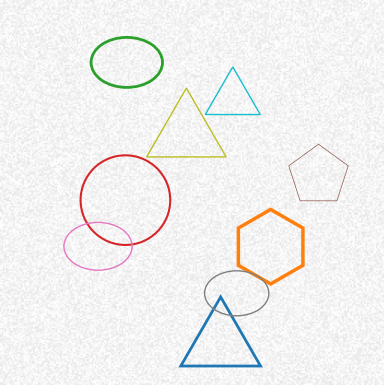[{"shape": "triangle", "thickness": 2, "radius": 0.6, "center": [0.573, 0.109]}, {"shape": "hexagon", "thickness": 2.5, "radius": 0.48, "center": [0.703, 0.359]}, {"shape": "oval", "thickness": 2, "radius": 0.46, "center": [0.329, 0.838]}, {"shape": "circle", "thickness": 1.5, "radius": 0.58, "center": [0.326, 0.48]}, {"shape": "pentagon", "thickness": 0.5, "radius": 0.41, "center": [0.827, 0.544]}, {"shape": "oval", "thickness": 1, "radius": 0.44, "center": [0.255, 0.36]}, {"shape": "oval", "thickness": 1, "radius": 0.42, "center": [0.615, 0.238]}, {"shape": "triangle", "thickness": 1, "radius": 0.6, "center": [0.484, 0.652]}, {"shape": "triangle", "thickness": 1, "radius": 0.41, "center": [0.605, 0.744]}]